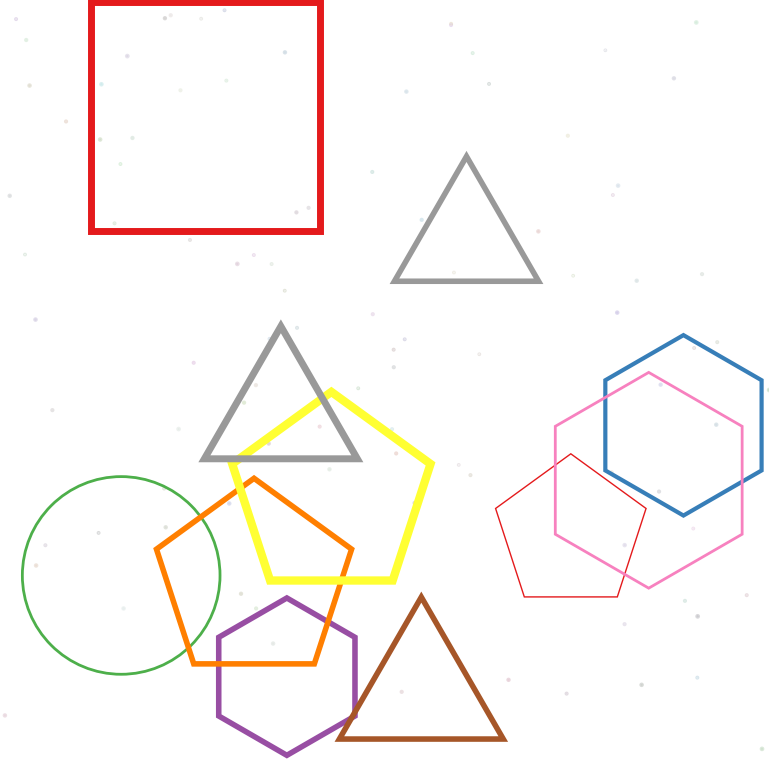[{"shape": "square", "thickness": 2.5, "radius": 0.74, "center": [0.267, 0.848]}, {"shape": "pentagon", "thickness": 0.5, "radius": 0.51, "center": [0.741, 0.308]}, {"shape": "hexagon", "thickness": 1.5, "radius": 0.59, "center": [0.888, 0.448]}, {"shape": "circle", "thickness": 1, "radius": 0.64, "center": [0.157, 0.253]}, {"shape": "hexagon", "thickness": 2, "radius": 0.51, "center": [0.373, 0.121]}, {"shape": "pentagon", "thickness": 2, "radius": 0.67, "center": [0.33, 0.246]}, {"shape": "pentagon", "thickness": 3, "radius": 0.68, "center": [0.43, 0.356]}, {"shape": "triangle", "thickness": 2, "radius": 0.61, "center": [0.547, 0.102]}, {"shape": "hexagon", "thickness": 1, "radius": 0.7, "center": [0.842, 0.376]}, {"shape": "triangle", "thickness": 2, "radius": 0.54, "center": [0.606, 0.689]}, {"shape": "triangle", "thickness": 2.5, "radius": 0.57, "center": [0.365, 0.462]}]